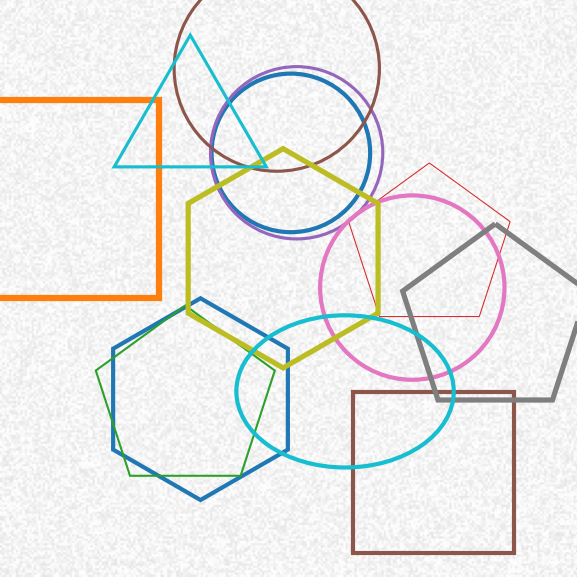[{"shape": "circle", "thickness": 2, "radius": 0.69, "center": [0.504, 0.734]}, {"shape": "hexagon", "thickness": 2, "radius": 0.87, "center": [0.347, 0.308]}, {"shape": "square", "thickness": 3, "radius": 0.86, "center": [0.105, 0.655]}, {"shape": "pentagon", "thickness": 1, "radius": 0.81, "center": [0.321, 0.307]}, {"shape": "pentagon", "thickness": 0.5, "radius": 0.74, "center": [0.744, 0.57]}, {"shape": "circle", "thickness": 1.5, "radius": 0.75, "center": [0.514, 0.735]}, {"shape": "circle", "thickness": 1.5, "radius": 0.89, "center": [0.479, 0.88]}, {"shape": "square", "thickness": 2, "radius": 0.7, "center": [0.75, 0.181]}, {"shape": "circle", "thickness": 2, "radius": 0.8, "center": [0.714, 0.501]}, {"shape": "pentagon", "thickness": 2.5, "radius": 0.84, "center": [0.858, 0.443]}, {"shape": "hexagon", "thickness": 2.5, "radius": 0.95, "center": [0.49, 0.552]}, {"shape": "oval", "thickness": 2, "radius": 0.94, "center": [0.597, 0.321]}, {"shape": "triangle", "thickness": 1.5, "radius": 0.76, "center": [0.329, 0.786]}]